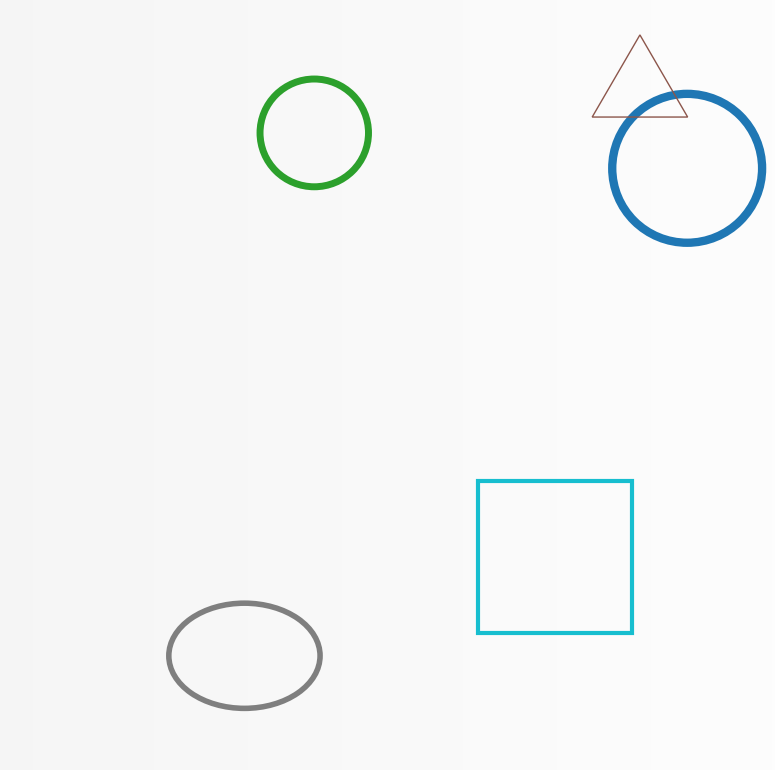[{"shape": "circle", "thickness": 3, "radius": 0.48, "center": [0.887, 0.781]}, {"shape": "circle", "thickness": 2.5, "radius": 0.35, "center": [0.406, 0.827]}, {"shape": "triangle", "thickness": 0.5, "radius": 0.36, "center": [0.826, 0.884]}, {"shape": "oval", "thickness": 2, "radius": 0.49, "center": [0.315, 0.148]}, {"shape": "square", "thickness": 1.5, "radius": 0.49, "center": [0.716, 0.276]}]